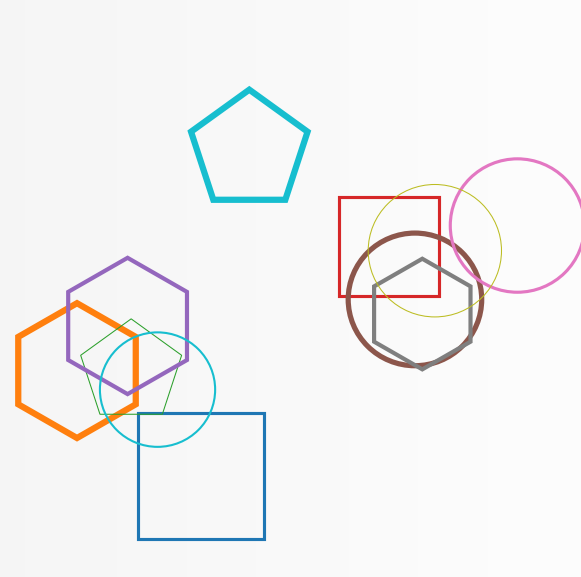[{"shape": "square", "thickness": 1.5, "radius": 0.54, "center": [0.346, 0.175]}, {"shape": "hexagon", "thickness": 3, "radius": 0.58, "center": [0.132, 0.357]}, {"shape": "pentagon", "thickness": 0.5, "radius": 0.46, "center": [0.226, 0.356]}, {"shape": "square", "thickness": 1.5, "radius": 0.43, "center": [0.669, 0.572]}, {"shape": "hexagon", "thickness": 2, "radius": 0.59, "center": [0.22, 0.435]}, {"shape": "circle", "thickness": 2.5, "radius": 0.57, "center": [0.714, 0.481]}, {"shape": "circle", "thickness": 1.5, "radius": 0.58, "center": [0.89, 0.609]}, {"shape": "hexagon", "thickness": 2, "radius": 0.48, "center": [0.727, 0.455]}, {"shape": "circle", "thickness": 0.5, "radius": 0.57, "center": [0.748, 0.565]}, {"shape": "circle", "thickness": 1, "radius": 0.5, "center": [0.271, 0.324]}, {"shape": "pentagon", "thickness": 3, "radius": 0.53, "center": [0.429, 0.738]}]